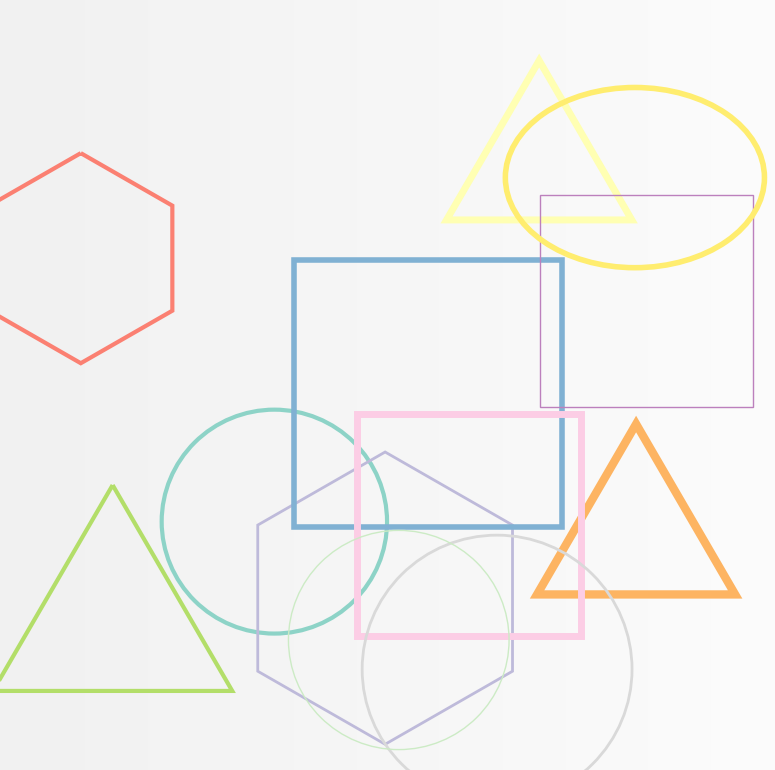[{"shape": "circle", "thickness": 1.5, "radius": 0.73, "center": [0.354, 0.323]}, {"shape": "triangle", "thickness": 2.5, "radius": 0.69, "center": [0.696, 0.783]}, {"shape": "hexagon", "thickness": 1, "radius": 0.95, "center": [0.497, 0.223]}, {"shape": "hexagon", "thickness": 1.5, "radius": 0.68, "center": [0.104, 0.665]}, {"shape": "square", "thickness": 2, "radius": 0.86, "center": [0.553, 0.489]}, {"shape": "triangle", "thickness": 3, "radius": 0.74, "center": [0.821, 0.302]}, {"shape": "triangle", "thickness": 1.5, "radius": 0.89, "center": [0.145, 0.192]}, {"shape": "square", "thickness": 2.5, "radius": 0.72, "center": [0.605, 0.318]}, {"shape": "circle", "thickness": 1, "radius": 0.87, "center": [0.641, 0.131]}, {"shape": "square", "thickness": 0.5, "radius": 0.69, "center": [0.834, 0.609]}, {"shape": "circle", "thickness": 0.5, "radius": 0.71, "center": [0.515, 0.169]}, {"shape": "oval", "thickness": 2, "radius": 0.84, "center": [0.819, 0.769]}]